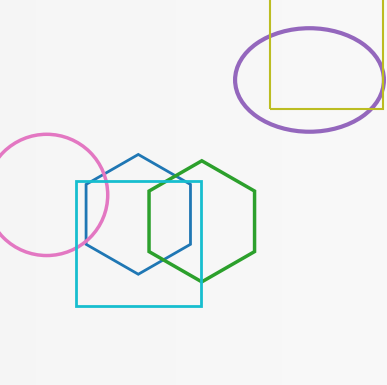[{"shape": "hexagon", "thickness": 2, "radius": 0.78, "center": [0.357, 0.443]}, {"shape": "hexagon", "thickness": 2.5, "radius": 0.79, "center": [0.521, 0.425]}, {"shape": "oval", "thickness": 3, "radius": 0.96, "center": [0.799, 0.792]}, {"shape": "circle", "thickness": 2.5, "radius": 0.79, "center": [0.121, 0.494]}, {"shape": "square", "thickness": 1.5, "radius": 0.73, "center": [0.843, 0.863]}, {"shape": "square", "thickness": 2, "radius": 0.81, "center": [0.358, 0.368]}]